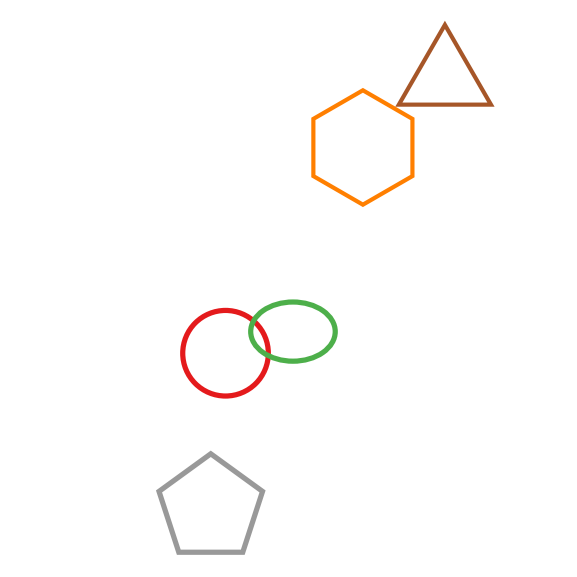[{"shape": "circle", "thickness": 2.5, "radius": 0.37, "center": [0.391, 0.387]}, {"shape": "oval", "thickness": 2.5, "radius": 0.37, "center": [0.507, 0.425]}, {"shape": "hexagon", "thickness": 2, "radius": 0.5, "center": [0.628, 0.744]}, {"shape": "triangle", "thickness": 2, "radius": 0.46, "center": [0.77, 0.864]}, {"shape": "pentagon", "thickness": 2.5, "radius": 0.47, "center": [0.365, 0.119]}]